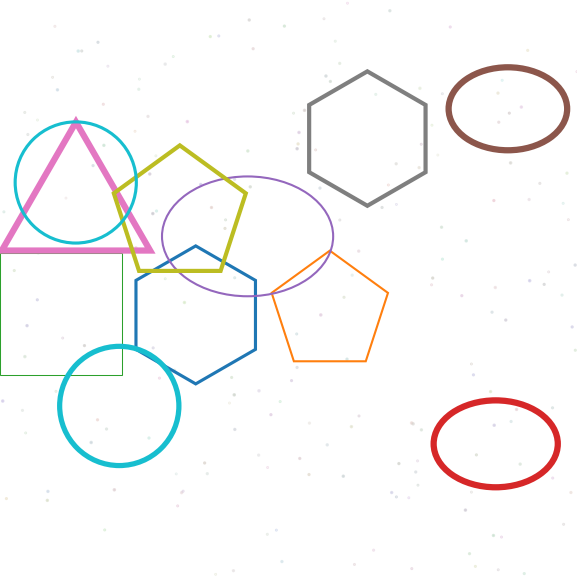[{"shape": "hexagon", "thickness": 1.5, "radius": 0.6, "center": [0.339, 0.454]}, {"shape": "pentagon", "thickness": 1, "radius": 0.53, "center": [0.571, 0.459]}, {"shape": "square", "thickness": 0.5, "radius": 0.53, "center": [0.106, 0.455]}, {"shape": "oval", "thickness": 3, "radius": 0.54, "center": [0.858, 0.231]}, {"shape": "oval", "thickness": 1, "radius": 0.74, "center": [0.429, 0.59]}, {"shape": "oval", "thickness": 3, "radius": 0.51, "center": [0.879, 0.811]}, {"shape": "triangle", "thickness": 3, "radius": 0.74, "center": [0.132, 0.639]}, {"shape": "hexagon", "thickness": 2, "radius": 0.58, "center": [0.636, 0.759]}, {"shape": "pentagon", "thickness": 2, "radius": 0.6, "center": [0.311, 0.627]}, {"shape": "circle", "thickness": 2.5, "radius": 0.52, "center": [0.207, 0.296]}, {"shape": "circle", "thickness": 1.5, "radius": 0.52, "center": [0.131, 0.683]}]